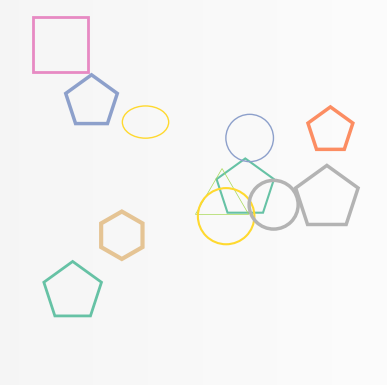[{"shape": "pentagon", "thickness": 2, "radius": 0.39, "center": [0.188, 0.243]}, {"shape": "pentagon", "thickness": 1.5, "radius": 0.39, "center": [0.633, 0.511]}, {"shape": "pentagon", "thickness": 2.5, "radius": 0.3, "center": [0.853, 0.661]}, {"shape": "circle", "thickness": 1, "radius": 0.31, "center": [0.644, 0.642]}, {"shape": "pentagon", "thickness": 2.5, "radius": 0.35, "center": [0.236, 0.736]}, {"shape": "square", "thickness": 2, "radius": 0.35, "center": [0.156, 0.885]}, {"shape": "triangle", "thickness": 0.5, "radius": 0.4, "center": [0.573, 0.483]}, {"shape": "oval", "thickness": 1, "radius": 0.3, "center": [0.376, 0.683]}, {"shape": "circle", "thickness": 1.5, "radius": 0.36, "center": [0.584, 0.438]}, {"shape": "hexagon", "thickness": 3, "radius": 0.31, "center": [0.314, 0.389]}, {"shape": "circle", "thickness": 2.5, "radius": 0.32, "center": [0.706, 0.468]}, {"shape": "pentagon", "thickness": 2.5, "radius": 0.42, "center": [0.844, 0.486]}]